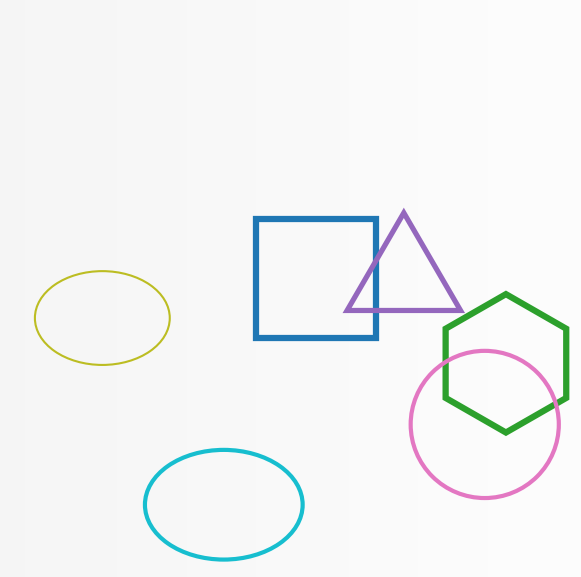[{"shape": "square", "thickness": 3, "radius": 0.52, "center": [0.544, 0.516]}, {"shape": "hexagon", "thickness": 3, "radius": 0.6, "center": [0.87, 0.37]}, {"shape": "triangle", "thickness": 2.5, "radius": 0.56, "center": [0.695, 0.518]}, {"shape": "circle", "thickness": 2, "radius": 0.64, "center": [0.834, 0.264]}, {"shape": "oval", "thickness": 1, "radius": 0.58, "center": [0.176, 0.448]}, {"shape": "oval", "thickness": 2, "radius": 0.68, "center": [0.385, 0.125]}]